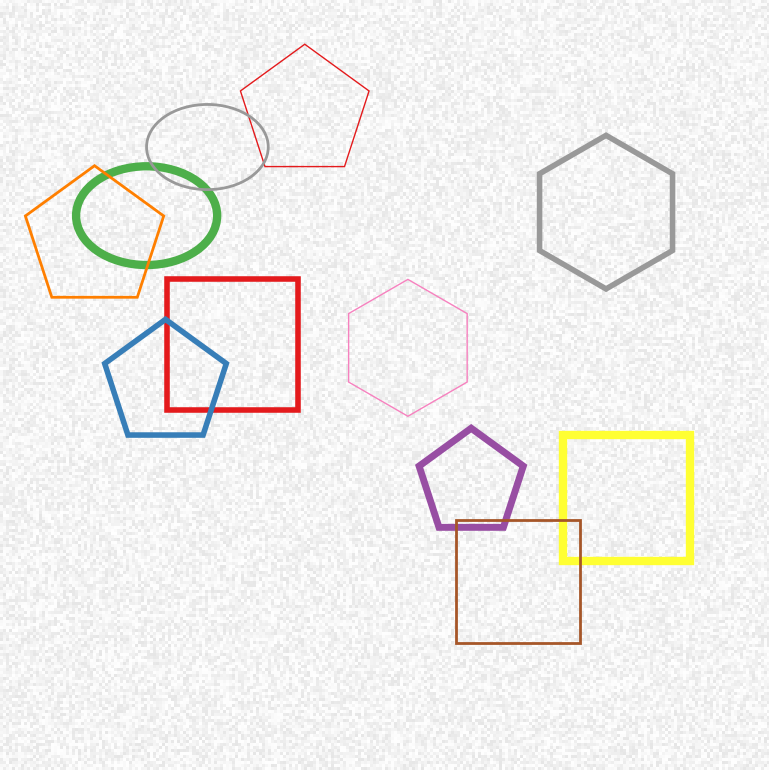[{"shape": "square", "thickness": 2, "radius": 0.42, "center": [0.302, 0.553]}, {"shape": "pentagon", "thickness": 0.5, "radius": 0.44, "center": [0.396, 0.855]}, {"shape": "pentagon", "thickness": 2, "radius": 0.42, "center": [0.215, 0.502]}, {"shape": "oval", "thickness": 3, "radius": 0.46, "center": [0.19, 0.72]}, {"shape": "pentagon", "thickness": 2.5, "radius": 0.36, "center": [0.612, 0.373]}, {"shape": "pentagon", "thickness": 1, "radius": 0.47, "center": [0.123, 0.69]}, {"shape": "square", "thickness": 3, "radius": 0.41, "center": [0.814, 0.353]}, {"shape": "square", "thickness": 1, "radius": 0.4, "center": [0.673, 0.245]}, {"shape": "hexagon", "thickness": 0.5, "radius": 0.44, "center": [0.53, 0.548]}, {"shape": "oval", "thickness": 1, "radius": 0.4, "center": [0.269, 0.809]}, {"shape": "hexagon", "thickness": 2, "radius": 0.5, "center": [0.787, 0.724]}]